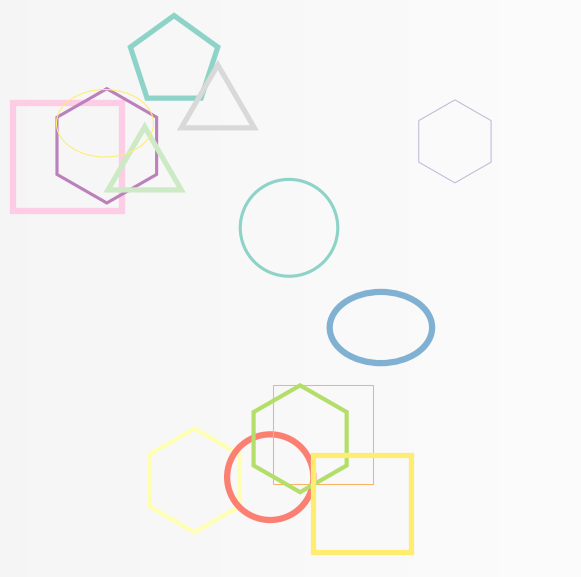[{"shape": "circle", "thickness": 1.5, "radius": 0.42, "center": [0.497, 0.605]}, {"shape": "pentagon", "thickness": 2.5, "radius": 0.4, "center": [0.299, 0.893]}, {"shape": "hexagon", "thickness": 2, "radius": 0.45, "center": [0.335, 0.167]}, {"shape": "hexagon", "thickness": 0.5, "radius": 0.36, "center": [0.783, 0.754]}, {"shape": "circle", "thickness": 3, "radius": 0.37, "center": [0.465, 0.173]}, {"shape": "oval", "thickness": 3, "radius": 0.44, "center": [0.655, 0.432]}, {"shape": "square", "thickness": 0.5, "radius": 0.43, "center": [0.555, 0.247]}, {"shape": "hexagon", "thickness": 2, "radius": 0.46, "center": [0.516, 0.239]}, {"shape": "square", "thickness": 3, "radius": 0.47, "center": [0.117, 0.727]}, {"shape": "triangle", "thickness": 2.5, "radius": 0.36, "center": [0.375, 0.814]}, {"shape": "hexagon", "thickness": 1.5, "radius": 0.49, "center": [0.184, 0.747]}, {"shape": "triangle", "thickness": 2.5, "radius": 0.36, "center": [0.249, 0.707]}, {"shape": "square", "thickness": 2.5, "radius": 0.42, "center": [0.623, 0.127]}, {"shape": "oval", "thickness": 0.5, "radius": 0.42, "center": [0.181, 0.786]}]